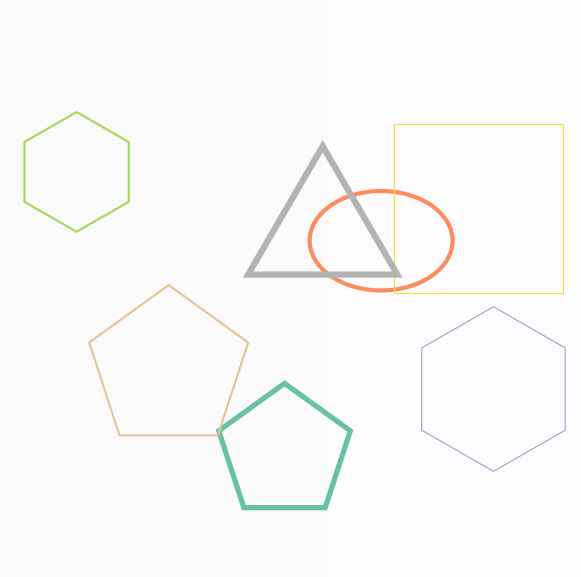[{"shape": "pentagon", "thickness": 2.5, "radius": 0.6, "center": [0.49, 0.216]}, {"shape": "oval", "thickness": 2, "radius": 0.61, "center": [0.656, 0.582]}, {"shape": "hexagon", "thickness": 0.5, "radius": 0.71, "center": [0.849, 0.325]}, {"shape": "hexagon", "thickness": 1, "radius": 0.52, "center": [0.132, 0.701]}, {"shape": "square", "thickness": 0.5, "radius": 0.73, "center": [0.824, 0.638]}, {"shape": "pentagon", "thickness": 1, "radius": 0.72, "center": [0.29, 0.362]}, {"shape": "triangle", "thickness": 3, "radius": 0.74, "center": [0.555, 0.598]}]